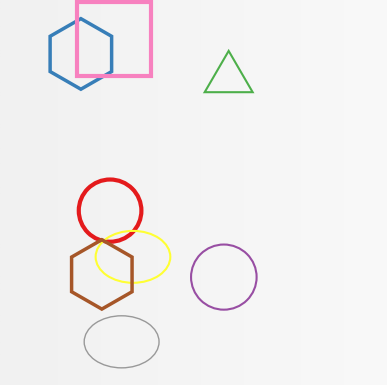[{"shape": "circle", "thickness": 3, "radius": 0.4, "center": [0.284, 0.453]}, {"shape": "hexagon", "thickness": 2.5, "radius": 0.46, "center": [0.209, 0.86]}, {"shape": "triangle", "thickness": 1.5, "radius": 0.36, "center": [0.59, 0.796]}, {"shape": "circle", "thickness": 1.5, "radius": 0.42, "center": [0.578, 0.28]}, {"shape": "oval", "thickness": 1.5, "radius": 0.48, "center": [0.343, 0.333]}, {"shape": "hexagon", "thickness": 2.5, "radius": 0.45, "center": [0.263, 0.287]}, {"shape": "square", "thickness": 3, "radius": 0.48, "center": [0.293, 0.899]}, {"shape": "oval", "thickness": 1, "radius": 0.48, "center": [0.314, 0.112]}]